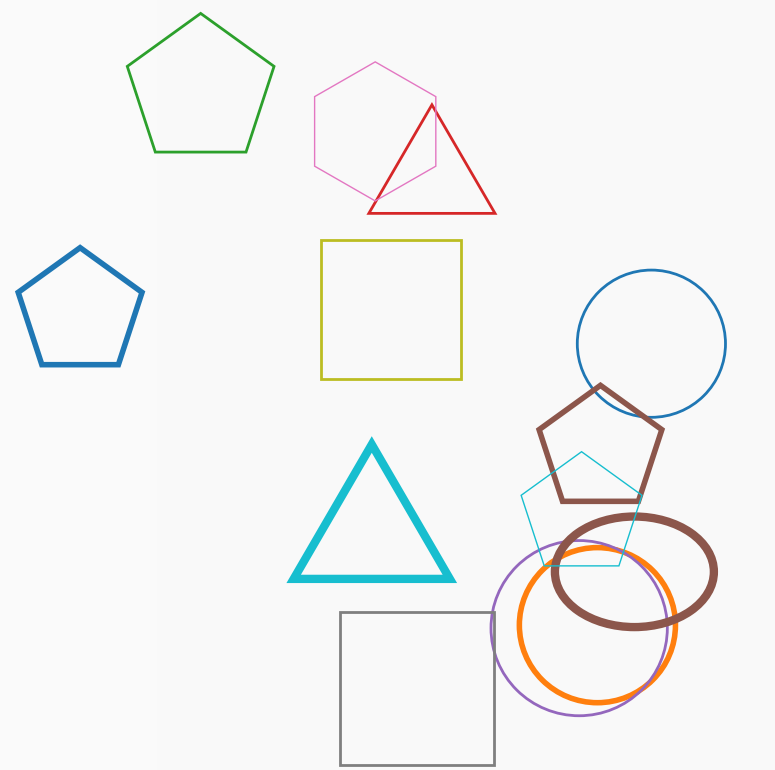[{"shape": "pentagon", "thickness": 2, "radius": 0.42, "center": [0.103, 0.594]}, {"shape": "circle", "thickness": 1, "radius": 0.48, "center": [0.841, 0.554]}, {"shape": "circle", "thickness": 2, "radius": 0.5, "center": [0.771, 0.188]}, {"shape": "pentagon", "thickness": 1, "radius": 0.5, "center": [0.259, 0.883]}, {"shape": "triangle", "thickness": 1, "radius": 0.47, "center": [0.557, 0.77]}, {"shape": "circle", "thickness": 1, "radius": 0.57, "center": [0.747, 0.184]}, {"shape": "pentagon", "thickness": 2, "radius": 0.42, "center": [0.775, 0.416]}, {"shape": "oval", "thickness": 3, "radius": 0.51, "center": [0.819, 0.257]}, {"shape": "hexagon", "thickness": 0.5, "radius": 0.45, "center": [0.484, 0.829]}, {"shape": "square", "thickness": 1, "radius": 0.5, "center": [0.538, 0.106]}, {"shape": "square", "thickness": 1, "radius": 0.45, "center": [0.505, 0.598]}, {"shape": "triangle", "thickness": 3, "radius": 0.58, "center": [0.48, 0.306]}, {"shape": "pentagon", "thickness": 0.5, "radius": 0.41, "center": [0.75, 0.331]}]